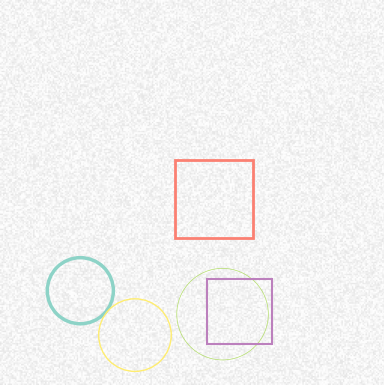[{"shape": "circle", "thickness": 2.5, "radius": 0.43, "center": [0.209, 0.245]}, {"shape": "square", "thickness": 2, "radius": 0.51, "center": [0.557, 0.482]}, {"shape": "circle", "thickness": 0.5, "radius": 0.59, "center": [0.578, 0.184]}, {"shape": "square", "thickness": 1.5, "radius": 0.42, "center": [0.622, 0.192]}, {"shape": "circle", "thickness": 1, "radius": 0.47, "center": [0.351, 0.13]}]